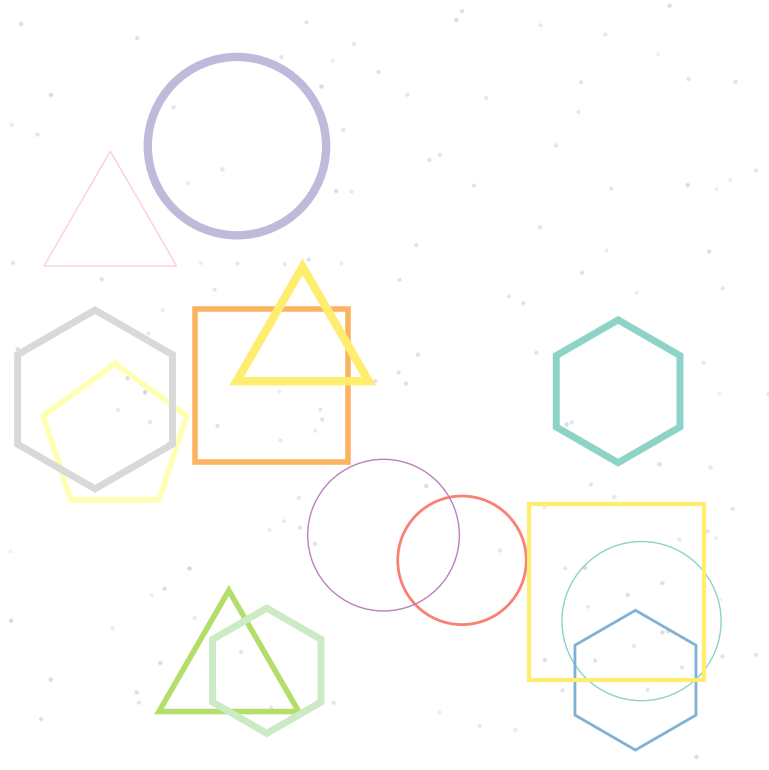[{"shape": "circle", "thickness": 0.5, "radius": 0.52, "center": [0.833, 0.193]}, {"shape": "hexagon", "thickness": 2.5, "radius": 0.46, "center": [0.803, 0.492]}, {"shape": "pentagon", "thickness": 2, "radius": 0.49, "center": [0.149, 0.43]}, {"shape": "circle", "thickness": 3, "radius": 0.58, "center": [0.308, 0.81]}, {"shape": "circle", "thickness": 1, "radius": 0.42, "center": [0.6, 0.272]}, {"shape": "hexagon", "thickness": 1, "radius": 0.45, "center": [0.825, 0.117]}, {"shape": "square", "thickness": 2, "radius": 0.5, "center": [0.352, 0.5]}, {"shape": "triangle", "thickness": 2, "radius": 0.52, "center": [0.297, 0.128]}, {"shape": "triangle", "thickness": 0.5, "radius": 0.5, "center": [0.143, 0.704]}, {"shape": "hexagon", "thickness": 2.5, "radius": 0.58, "center": [0.123, 0.481]}, {"shape": "circle", "thickness": 0.5, "radius": 0.49, "center": [0.498, 0.305]}, {"shape": "hexagon", "thickness": 2.5, "radius": 0.41, "center": [0.346, 0.129]}, {"shape": "square", "thickness": 1.5, "radius": 0.57, "center": [0.801, 0.231]}, {"shape": "triangle", "thickness": 3, "radius": 0.5, "center": [0.393, 0.554]}]